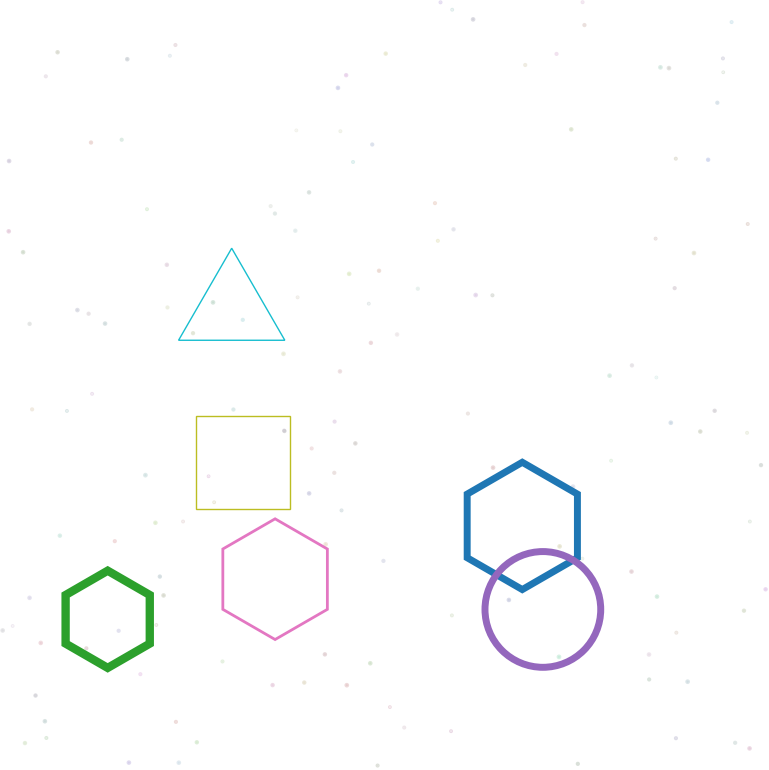[{"shape": "hexagon", "thickness": 2.5, "radius": 0.41, "center": [0.678, 0.317]}, {"shape": "hexagon", "thickness": 3, "radius": 0.32, "center": [0.14, 0.196]}, {"shape": "circle", "thickness": 2.5, "radius": 0.38, "center": [0.705, 0.209]}, {"shape": "hexagon", "thickness": 1, "radius": 0.39, "center": [0.357, 0.248]}, {"shape": "square", "thickness": 0.5, "radius": 0.3, "center": [0.315, 0.399]}, {"shape": "triangle", "thickness": 0.5, "radius": 0.4, "center": [0.301, 0.598]}]